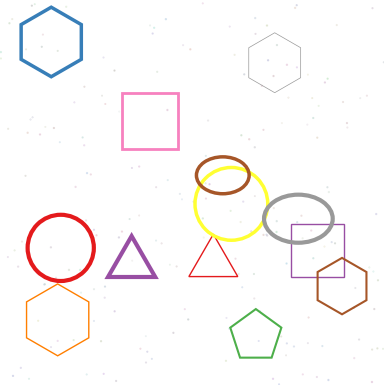[{"shape": "circle", "thickness": 3, "radius": 0.43, "center": [0.158, 0.356]}, {"shape": "triangle", "thickness": 1, "radius": 0.37, "center": [0.554, 0.318]}, {"shape": "hexagon", "thickness": 2.5, "radius": 0.45, "center": [0.133, 0.891]}, {"shape": "pentagon", "thickness": 1.5, "radius": 0.35, "center": [0.665, 0.127]}, {"shape": "triangle", "thickness": 3, "radius": 0.35, "center": [0.342, 0.316]}, {"shape": "square", "thickness": 1, "radius": 0.34, "center": [0.825, 0.349]}, {"shape": "hexagon", "thickness": 1, "radius": 0.47, "center": [0.15, 0.169]}, {"shape": "circle", "thickness": 2.5, "radius": 0.47, "center": [0.601, 0.47]}, {"shape": "oval", "thickness": 2.5, "radius": 0.34, "center": [0.579, 0.545]}, {"shape": "hexagon", "thickness": 1.5, "radius": 0.37, "center": [0.888, 0.257]}, {"shape": "square", "thickness": 2, "radius": 0.36, "center": [0.389, 0.686]}, {"shape": "oval", "thickness": 3, "radius": 0.45, "center": [0.775, 0.432]}, {"shape": "hexagon", "thickness": 0.5, "radius": 0.39, "center": [0.714, 0.837]}]